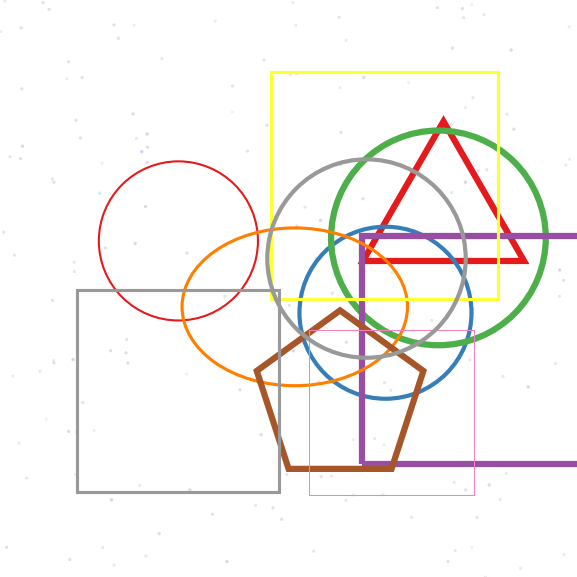[{"shape": "circle", "thickness": 1, "radius": 0.69, "center": [0.309, 0.582]}, {"shape": "triangle", "thickness": 3, "radius": 0.81, "center": [0.768, 0.628]}, {"shape": "circle", "thickness": 2, "radius": 0.74, "center": [0.667, 0.458]}, {"shape": "circle", "thickness": 3, "radius": 0.93, "center": [0.759, 0.587]}, {"shape": "square", "thickness": 3, "radius": 0.99, "center": [0.824, 0.393]}, {"shape": "oval", "thickness": 1.5, "radius": 0.98, "center": [0.51, 0.468]}, {"shape": "square", "thickness": 1.5, "radius": 0.98, "center": [0.666, 0.678]}, {"shape": "pentagon", "thickness": 3, "radius": 0.76, "center": [0.589, 0.31]}, {"shape": "square", "thickness": 0.5, "radius": 0.71, "center": [0.678, 0.285]}, {"shape": "square", "thickness": 1.5, "radius": 0.87, "center": [0.308, 0.322]}, {"shape": "circle", "thickness": 2, "radius": 0.86, "center": [0.635, 0.551]}]